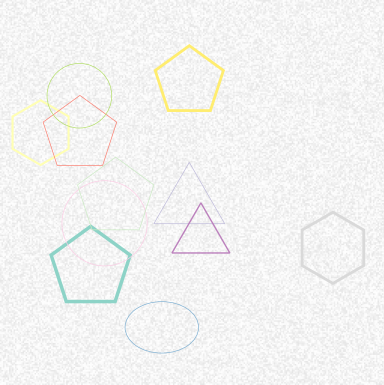[{"shape": "pentagon", "thickness": 2.5, "radius": 0.54, "center": [0.236, 0.304]}, {"shape": "hexagon", "thickness": 1.5, "radius": 0.42, "center": [0.105, 0.655]}, {"shape": "triangle", "thickness": 0.5, "radius": 0.53, "center": [0.492, 0.472]}, {"shape": "pentagon", "thickness": 0.5, "radius": 0.5, "center": [0.208, 0.652]}, {"shape": "oval", "thickness": 0.5, "radius": 0.48, "center": [0.42, 0.15]}, {"shape": "circle", "thickness": 0.5, "radius": 0.42, "center": [0.206, 0.751]}, {"shape": "circle", "thickness": 0.5, "radius": 0.55, "center": [0.272, 0.42]}, {"shape": "hexagon", "thickness": 2, "radius": 0.46, "center": [0.865, 0.356]}, {"shape": "triangle", "thickness": 1, "radius": 0.43, "center": [0.522, 0.386]}, {"shape": "pentagon", "thickness": 0.5, "radius": 0.52, "center": [0.3, 0.487]}, {"shape": "pentagon", "thickness": 2, "radius": 0.47, "center": [0.492, 0.788]}]